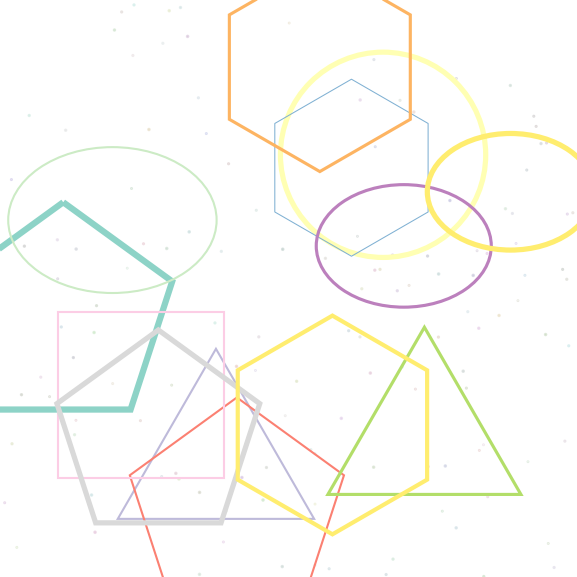[{"shape": "pentagon", "thickness": 3, "radius": 0.99, "center": [0.109, 0.451]}, {"shape": "circle", "thickness": 2.5, "radius": 0.89, "center": [0.663, 0.731]}, {"shape": "triangle", "thickness": 1, "radius": 0.98, "center": [0.374, 0.199]}, {"shape": "pentagon", "thickness": 1, "radius": 0.97, "center": [0.41, 0.116]}, {"shape": "hexagon", "thickness": 0.5, "radius": 0.77, "center": [0.609, 0.709]}, {"shape": "hexagon", "thickness": 1.5, "radius": 0.9, "center": [0.554, 0.883]}, {"shape": "triangle", "thickness": 1.5, "radius": 0.96, "center": [0.735, 0.239]}, {"shape": "square", "thickness": 1, "radius": 0.72, "center": [0.244, 0.315]}, {"shape": "pentagon", "thickness": 2.5, "radius": 0.92, "center": [0.274, 0.243]}, {"shape": "oval", "thickness": 1.5, "radius": 0.76, "center": [0.699, 0.573]}, {"shape": "oval", "thickness": 1, "radius": 0.9, "center": [0.195, 0.618]}, {"shape": "oval", "thickness": 2.5, "radius": 0.72, "center": [0.884, 0.667]}, {"shape": "hexagon", "thickness": 2, "radius": 0.95, "center": [0.576, 0.263]}]